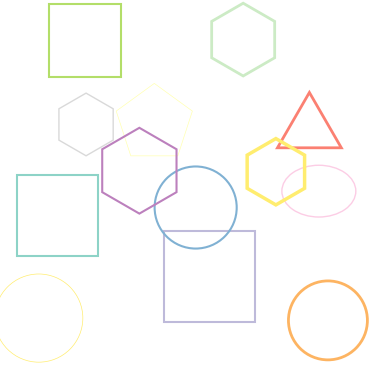[{"shape": "square", "thickness": 1.5, "radius": 0.53, "center": [0.149, 0.441]}, {"shape": "pentagon", "thickness": 0.5, "radius": 0.52, "center": [0.401, 0.679]}, {"shape": "square", "thickness": 1.5, "radius": 0.59, "center": [0.544, 0.282]}, {"shape": "triangle", "thickness": 2, "radius": 0.48, "center": [0.804, 0.664]}, {"shape": "circle", "thickness": 1.5, "radius": 0.53, "center": [0.508, 0.461]}, {"shape": "circle", "thickness": 2, "radius": 0.51, "center": [0.852, 0.168]}, {"shape": "square", "thickness": 1.5, "radius": 0.47, "center": [0.221, 0.894]}, {"shape": "oval", "thickness": 1, "radius": 0.48, "center": [0.828, 0.504]}, {"shape": "hexagon", "thickness": 1, "radius": 0.41, "center": [0.224, 0.677]}, {"shape": "hexagon", "thickness": 1.5, "radius": 0.56, "center": [0.362, 0.557]}, {"shape": "hexagon", "thickness": 2, "radius": 0.47, "center": [0.632, 0.897]}, {"shape": "circle", "thickness": 0.5, "radius": 0.57, "center": [0.101, 0.174]}, {"shape": "hexagon", "thickness": 2.5, "radius": 0.43, "center": [0.717, 0.554]}]